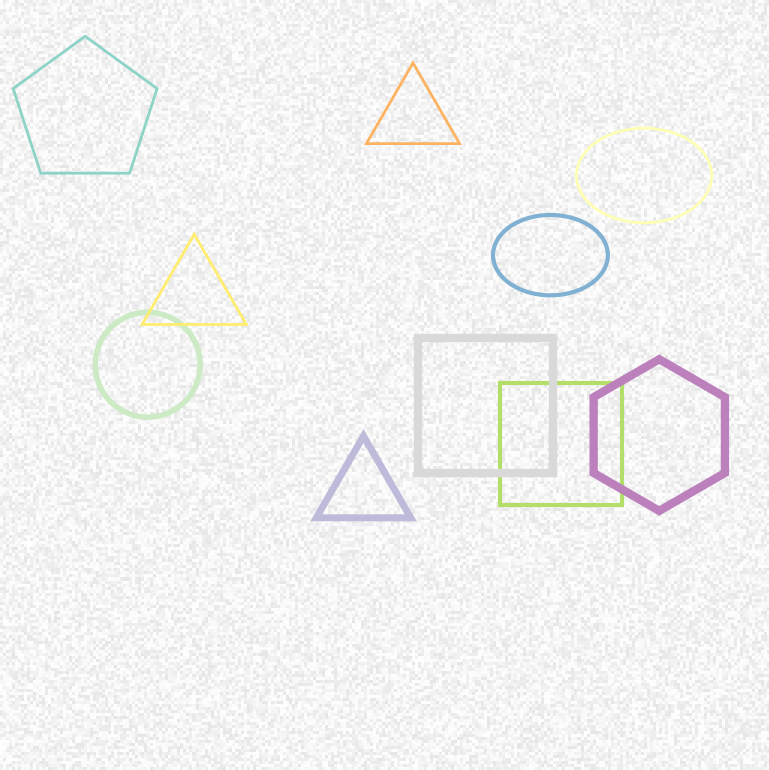[{"shape": "pentagon", "thickness": 1, "radius": 0.49, "center": [0.111, 0.855]}, {"shape": "oval", "thickness": 1, "radius": 0.44, "center": [0.836, 0.772]}, {"shape": "triangle", "thickness": 2.5, "radius": 0.35, "center": [0.472, 0.363]}, {"shape": "oval", "thickness": 1.5, "radius": 0.37, "center": [0.715, 0.669]}, {"shape": "triangle", "thickness": 1, "radius": 0.35, "center": [0.536, 0.848]}, {"shape": "square", "thickness": 1.5, "radius": 0.39, "center": [0.729, 0.424]}, {"shape": "square", "thickness": 3, "radius": 0.44, "center": [0.631, 0.473]}, {"shape": "hexagon", "thickness": 3, "radius": 0.49, "center": [0.856, 0.435]}, {"shape": "circle", "thickness": 2, "radius": 0.34, "center": [0.192, 0.526]}, {"shape": "triangle", "thickness": 1, "radius": 0.39, "center": [0.252, 0.618]}]